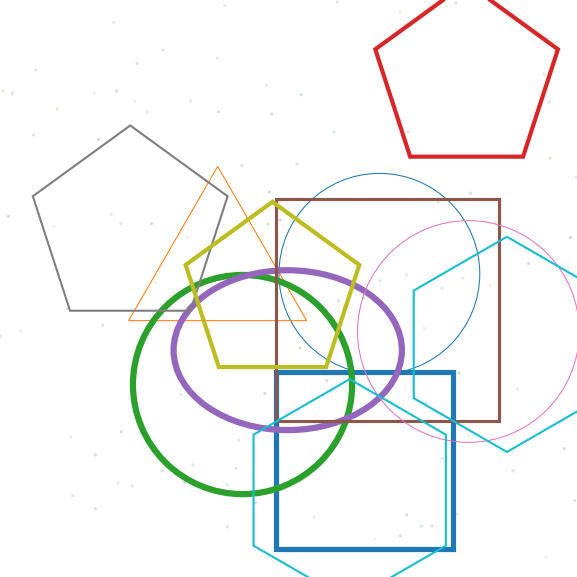[{"shape": "square", "thickness": 2.5, "radius": 0.77, "center": [0.631, 0.202]}, {"shape": "circle", "thickness": 0.5, "radius": 0.87, "center": [0.657, 0.525]}, {"shape": "triangle", "thickness": 0.5, "radius": 0.89, "center": [0.377, 0.533]}, {"shape": "circle", "thickness": 3, "radius": 0.95, "center": [0.42, 0.333]}, {"shape": "pentagon", "thickness": 2, "radius": 0.83, "center": [0.808, 0.862]}, {"shape": "oval", "thickness": 3, "radius": 0.99, "center": [0.498, 0.393]}, {"shape": "square", "thickness": 1.5, "radius": 0.96, "center": [0.671, 0.462]}, {"shape": "circle", "thickness": 0.5, "radius": 0.96, "center": [0.811, 0.425]}, {"shape": "pentagon", "thickness": 1, "radius": 0.89, "center": [0.226, 0.605]}, {"shape": "pentagon", "thickness": 2, "radius": 0.79, "center": [0.472, 0.492]}, {"shape": "hexagon", "thickness": 1, "radius": 0.93, "center": [0.878, 0.403]}, {"shape": "hexagon", "thickness": 1, "radius": 0.96, "center": [0.606, 0.15]}]